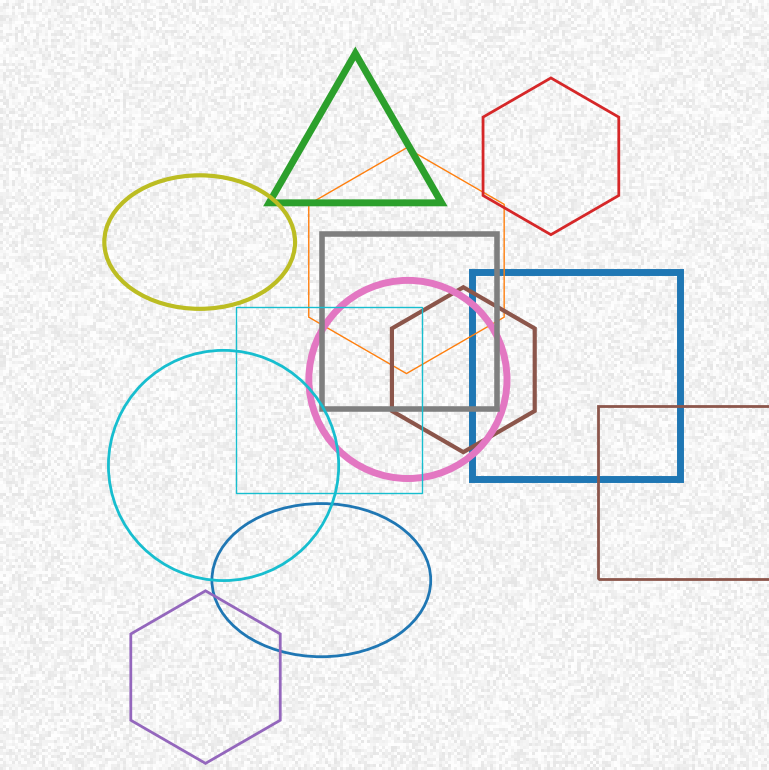[{"shape": "square", "thickness": 2.5, "radius": 0.67, "center": [0.748, 0.512]}, {"shape": "oval", "thickness": 1, "radius": 0.71, "center": [0.417, 0.247]}, {"shape": "hexagon", "thickness": 0.5, "radius": 0.73, "center": [0.528, 0.661]}, {"shape": "triangle", "thickness": 2.5, "radius": 0.65, "center": [0.461, 0.801]}, {"shape": "hexagon", "thickness": 1, "radius": 0.51, "center": [0.715, 0.797]}, {"shape": "hexagon", "thickness": 1, "radius": 0.56, "center": [0.267, 0.121]}, {"shape": "square", "thickness": 1, "radius": 0.56, "center": [0.889, 0.36]}, {"shape": "hexagon", "thickness": 1.5, "radius": 0.54, "center": [0.602, 0.52]}, {"shape": "circle", "thickness": 2.5, "radius": 0.64, "center": [0.53, 0.507]}, {"shape": "square", "thickness": 2, "radius": 0.57, "center": [0.532, 0.583]}, {"shape": "oval", "thickness": 1.5, "radius": 0.62, "center": [0.259, 0.686]}, {"shape": "square", "thickness": 0.5, "radius": 0.6, "center": [0.428, 0.48]}, {"shape": "circle", "thickness": 1, "radius": 0.75, "center": [0.29, 0.395]}]